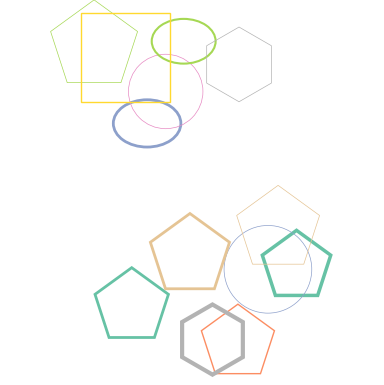[{"shape": "pentagon", "thickness": 2.5, "radius": 0.47, "center": [0.77, 0.308]}, {"shape": "pentagon", "thickness": 2, "radius": 0.5, "center": [0.342, 0.204]}, {"shape": "pentagon", "thickness": 1, "radius": 0.5, "center": [0.618, 0.11]}, {"shape": "oval", "thickness": 2, "radius": 0.44, "center": [0.382, 0.679]}, {"shape": "circle", "thickness": 0.5, "radius": 0.57, "center": [0.696, 0.301]}, {"shape": "circle", "thickness": 0.5, "radius": 0.48, "center": [0.43, 0.762]}, {"shape": "pentagon", "thickness": 0.5, "radius": 0.59, "center": [0.244, 0.881]}, {"shape": "oval", "thickness": 1.5, "radius": 0.41, "center": [0.477, 0.893]}, {"shape": "square", "thickness": 1, "radius": 0.58, "center": [0.325, 0.85]}, {"shape": "pentagon", "thickness": 0.5, "radius": 0.57, "center": [0.722, 0.405]}, {"shape": "pentagon", "thickness": 2, "radius": 0.54, "center": [0.493, 0.337]}, {"shape": "hexagon", "thickness": 3, "radius": 0.46, "center": [0.552, 0.118]}, {"shape": "hexagon", "thickness": 0.5, "radius": 0.49, "center": [0.621, 0.833]}]